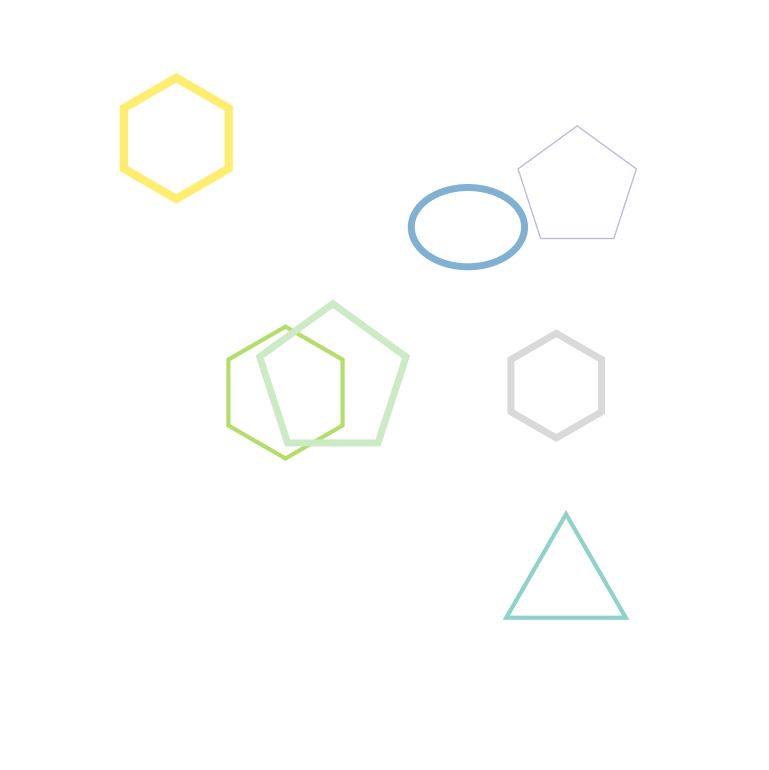[{"shape": "triangle", "thickness": 1.5, "radius": 0.45, "center": [0.735, 0.243]}, {"shape": "pentagon", "thickness": 0.5, "radius": 0.4, "center": [0.75, 0.756]}, {"shape": "oval", "thickness": 2.5, "radius": 0.37, "center": [0.608, 0.705]}, {"shape": "hexagon", "thickness": 1.5, "radius": 0.43, "center": [0.371, 0.49]}, {"shape": "hexagon", "thickness": 2.5, "radius": 0.34, "center": [0.722, 0.499]}, {"shape": "pentagon", "thickness": 2.5, "radius": 0.5, "center": [0.432, 0.506]}, {"shape": "hexagon", "thickness": 3, "radius": 0.39, "center": [0.229, 0.82]}]